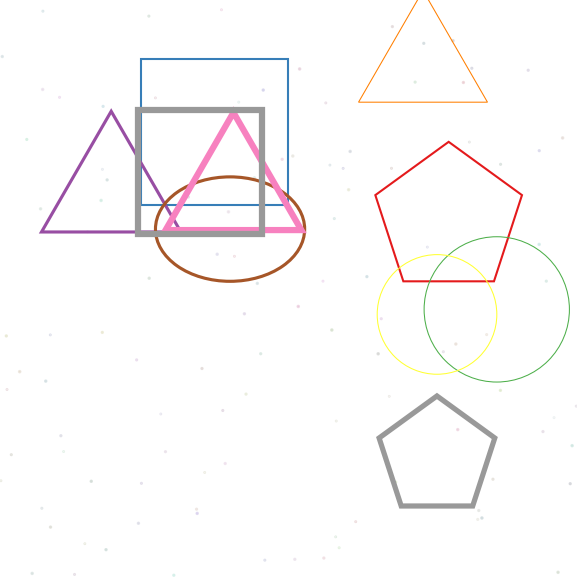[{"shape": "pentagon", "thickness": 1, "radius": 0.67, "center": [0.777, 0.62]}, {"shape": "square", "thickness": 1, "radius": 0.63, "center": [0.371, 0.77]}, {"shape": "circle", "thickness": 0.5, "radius": 0.63, "center": [0.86, 0.463]}, {"shape": "triangle", "thickness": 1.5, "radius": 0.7, "center": [0.193, 0.667]}, {"shape": "triangle", "thickness": 0.5, "radius": 0.64, "center": [0.732, 0.887]}, {"shape": "circle", "thickness": 0.5, "radius": 0.52, "center": [0.757, 0.455]}, {"shape": "oval", "thickness": 1.5, "radius": 0.65, "center": [0.398, 0.602]}, {"shape": "triangle", "thickness": 3, "radius": 0.68, "center": [0.404, 0.669]}, {"shape": "square", "thickness": 3, "radius": 0.54, "center": [0.347, 0.702]}, {"shape": "pentagon", "thickness": 2.5, "radius": 0.53, "center": [0.757, 0.208]}]